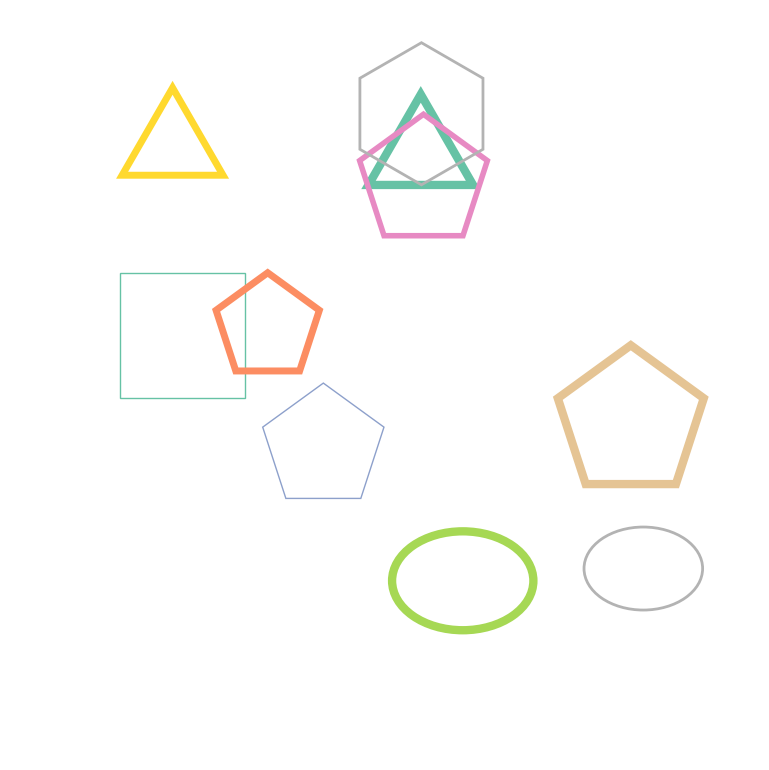[{"shape": "square", "thickness": 0.5, "radius": 0.41, "center": [0.237, 0.564]}, {"shape": "triangle", "thickness": 3, "radius": 0.39, "center": [0.546, 0.799]}, {"shape": "pentagon", "thickness": 2.5, "radius": 0.35, "center": [0.348, 0.575]}, {"shape": "pentagon", "thickness": 0.5, "radius": 0.41, "center": [0.42, 0.42]}, {"shape": "pentagon", "thickness": 2, "radius": 0.44, "center": [0.55, 0.764]}, {"shape": "oval", "thickness": 3, "radius": 0.46, "center": [0.601, 0.246]}, {"shape": "triangle", "thickness": 2.5, "radius": 0.38, "center": [0.224, 0.81]}, {"shape": "pentagon", "thickness": 3, "radius": 0.5, "center": [0.819, 0.452]}, {"shape": "oval", "thickness": 1, "radius": 0.39, "center": [0.835, 0.262]}, {"shape": "hexagon", "thickness": 1, "radius": 0.46, "center": [0.547, 0.852]}]